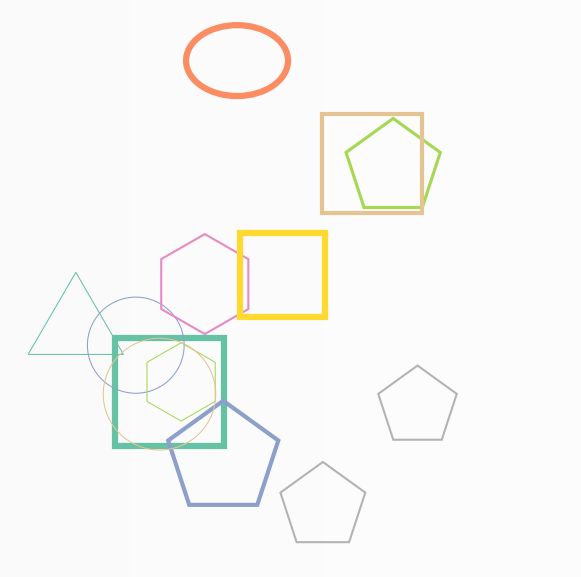[{"shape": "triangle", "thickness": 0.5, "radius": 0.47, "center": [0.13, 0.433]}, {"shape": "square", "thickness": 3, "radius": 0.47, "center": [0.292, 0.32]}, {"shape": "oval", "thickness": 3, "radius": 0.44, "center": [0.408, 0.894]}, {"shape": "circle", "thickness": 0.5, "radius": 0.42, "center": [0.234, 0.401]}, {"shape": "pentagon", "thickness": 2, "radius": 0.5, "center": [0.384, 0.206]}, {"shape": "hexagon", "thickness": 1, "radius": 0.43, "center": [0.352, 0.507]}, {"shape": "pentagon", "thickness": 1.5, "radius": 0.43, "center": [0.676, 0.709]}, {"shape": "hexagon", "thickness": 0.5, "radius": 0.34, "center": [0.312, 0.338]}, {"shape": "square", "thickness": 3, "radius": 0.36, "center": [0.486, 0.523]}, {"shape": "circle", "thickness": 0.5, "radius": 0.48, "center": [0.274, 0.317]}, {"shape": "square", "thickness": 2, "radius": 0.43, "center": [0.641, 0.717]}, {"shape": "pentagon", "thickness": 1, "radius": 0.36, "center": [0.718, 0.295]}, {"shape": "pentagon", "thickness": 1, "radius": 0.38, "center": [0.555, 0.122]}]